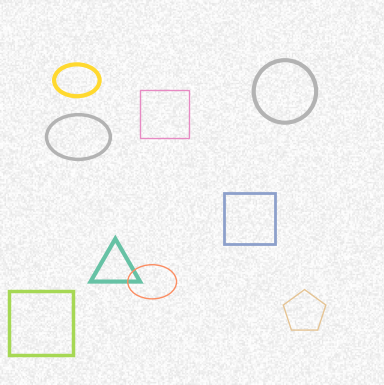[{"shape": "triangle", "thickness": 3, "radius": 0.37, "center": [0.3, 0.306]}, {"shape": "oval", "thickness": 1, "radius": 0.32, "center": [0.395, 0.268]}, {"shape": "square", "thickness": 2, "radius": 0.33, "center": [0.647, 0.433]}, {"shape": "square", "thickness": 1, "radius": 0.31, "center": [0.427, 0.704]}, {"shape": "square", "thickness": 2.5, "radius": 0.41, "center": [0.107, 0.162]}, {"shape": "oval", "thickness": 3, "radius": 0.3, "center": [0.2, 0.791]}, {"shape": "pentagon", "thickness": 1, "radius": 0.29, "center": [0.791, 0.19]}, {"shape": "circle", "thickness": 3, "radius": 0.41, "center": [0.74, 0.763]}, {"shape": "oval", "thickness": 2.5, "radius": 0.41, "center": [0.204, 0.644]}]